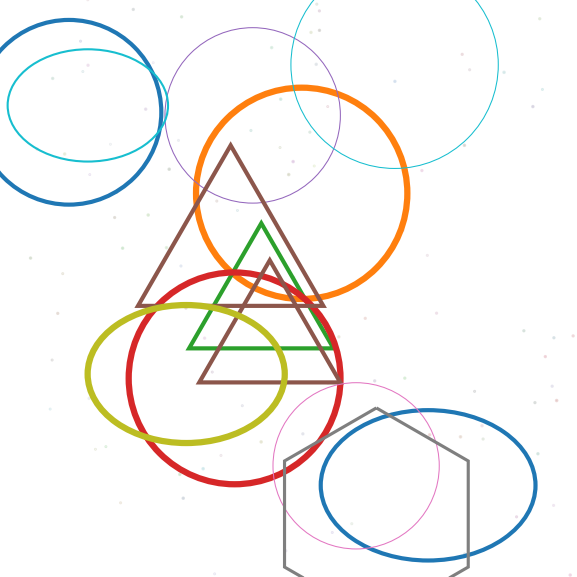[{"shape": "oval", "thickness": 2, "radius": 0.93, "center": [0.741, 0.159]}, {"shape": "circle", "thickness": 2, "radius": 0.8, "center": [0.119, 0.805]}, {"shape": "circle", "thickness": 3, "radius": 0.91, "center": [0.522, 0.664]}, {"shape": "triangle", "thickness": 2, "radius": 0.72, "center": [0.452, 0.468]}, {"shape": "circle", "thickness": 3, "radius": 0.92, "center": [0.406, 0.344]}, {"shape": "circle", "thickness": 0.5, "radius": 0.76, "center": [0.438, 0.799]}, {"shape": "triangle", "thickness": 2, "radius": 0.7, "center": [0.467, 0.407]}, {"shape": "triangle", "thickness": 2, "radius": 0.93, "center": [0.399, 0.562]}, {"shape": "circle", "thickness": 0.5, "radius": 0.72, "center": [0.617, 0.193]}, {"shape": "hexagon", "thickness": 1.5, "radius": 0.92, "center": [0.652, 0.109]}, {"shape": "oval", "thickness": 3, "radius": 0.85, "center": [0.322, 0.351]}, {"shape": "oval", "thickness": 1, "radius": 0.69, "center": [0.152, 0.817]}, {"shape": "circle", "thickness": 0.5, "radius": 0.9, "center": [0.683, 0.887]}]